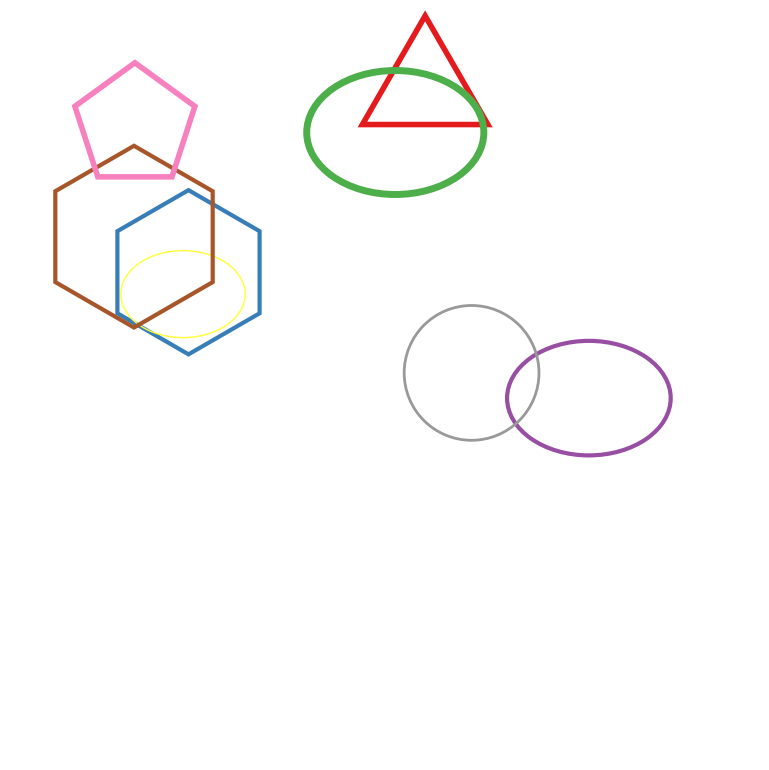[{"shape": "triangle", "thickness": 2, "radius": 0.47, "center": [0.552, 0.885]}, {"shape": "hexagon", "thickness": 1.5, "radius": 0.53, "center": [0.245, 0.646]}, {"shape": "oval", "thickness": 2.5, "radius": 0.58, "center": [0.513, 0.828]}, {"shape": "oval", "thickness": 1.5, "radius": 0.53, "center": [0.765, 0.483]}, {"shape": "oval", "thickness": 0.5, "radius": 0.4, "center": [0.238, 0.618]}, {"shape": "hexagon", "thickness": 1.5, "radius": 0.59, "center": [0.174, 0.693]}, {"shape": "pentagon", "thickness": 2, "radius": 0.41, "center": [0.175, 0.837]}, {"shape": "circle", "thickness": 1, "radius": 0.44, "center": [0.612, 0.516]}]